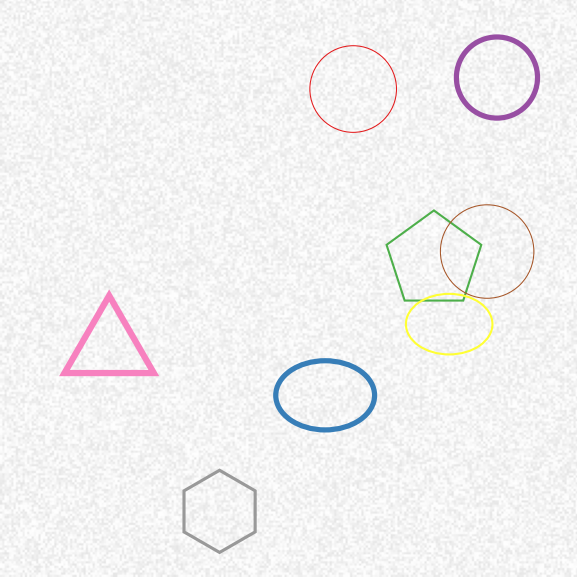[{"shape": "circle", "thickness": 0.5, "radius": 0.38, "center": [0.612, 0.845]}, {"shape": "oval", "thickness": 2.5, "radius": 0.43, "center": [0.563, 0.315]}, {"shape": "pentagon", "thickness": 1, "radius": 0.43, "center": [0.751, 0.548]}, {"shape": "circle", "thickness": 2.5, "radius": 0.35, "center": [0.861, 0.865]}, {"shape": "oval", "thickness": 1, "radius": 0.37, "center": [0.778, 0.438]}, {"shape": "circle", "thickness": 0.5, "radius": 0.4, "center": [0.844, 0.564]}, {"shape": "triangle", "thickness": 3, "radius": 0.45, "center": [0.189, 0.398]}, {"shape": "hexagon", "thickness": 1.5, "radius": 0.36, "center": [0.38, 0.114]}]